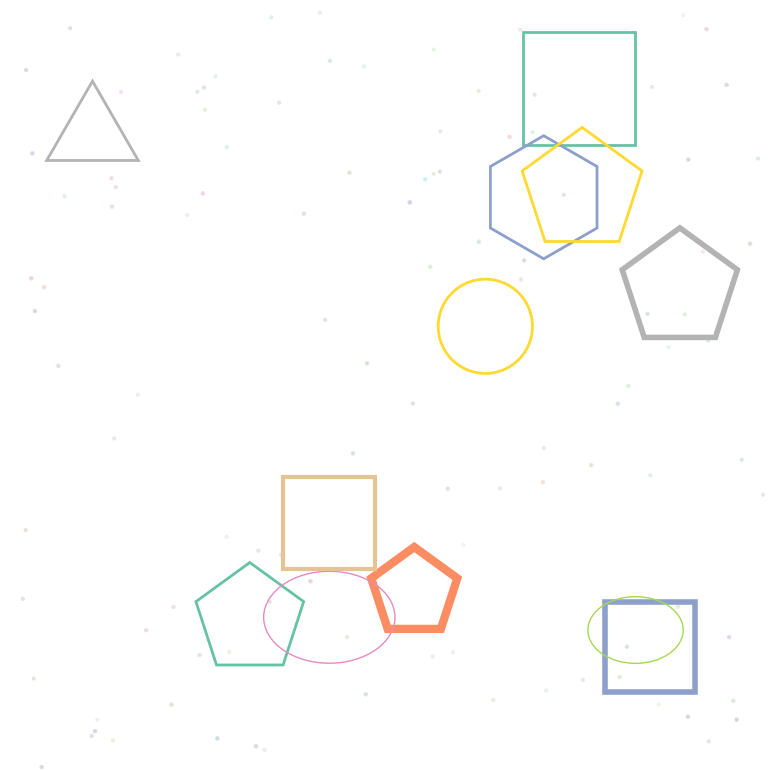[{"shape": "square", "thickness": 1, "radius": 0.37, "center": [0.752, 0.885]}, {"shape": "pentagon", "thickness": 1, "radius": 0.37, "center": [0.324, 0.196]}, {"shape": "pentagon", "thickness": 3, "radius": 0.29, "center": [0.538, 0.231]}, {"shape": "hexagon", "thickness": 1, "radius": 0.4, "center": [0.706, 0.744]}, {"shape": "square", "thickness": 2, "radius": 0.29, "center": [0.844, 0.16]}, {"shape": "oval", "thickness": 0.5, "radius": 0.43, "center": [0.428, 0.198]}, {"shape": "oval", "thickness": 0.5, "radius": 0.31, "center": [0.825, 0.182]}, {"shape": "pentagon", "thickness": 1, "radius": 0.41, "center": [0.756, 0.753]}, {"shape": "circle", "thickness": 1, "radius": 0.31, "center": [0.63, 0.576]}, {"shape": "square", "thickness": 1.5, "radius": 0.3, "center": [0.428, 0.321]}, {"shape": "pentagon", "thickness": 2, "radius": 0.39, "center": [0.883, 0.625]}, {"shape": "triangle", "thickness": 1, "radius": 0.34, "center": [0.12, 0.826]}]